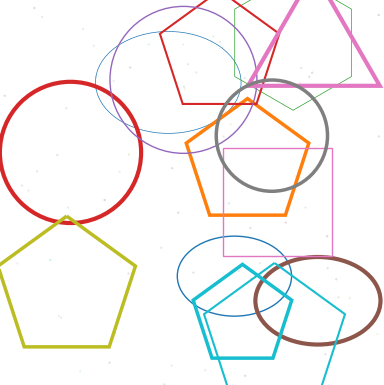[{"shape": "oval", "thickness": 0.5, "radius": 0.95, "center": [0.437, 0.786]}, {"shape": "oval", "thickness": 1, "radius": 0.74, "center": [0.609, 0.283]}, {"shape": "pentagon", "thickness": 2.5, "radius": 0.84, "center": [0.643, 0.577]}, {"shape": "hexagon", "thickness": 0.5, "radius": 0.88, "center": [0.761, 0.889]}, {"shape": "circle", "thickness": 3, "radius": 0.92, "center": [0.183, 0.604]}, {"shape": "pentagon", "thickness": 1.5, "radius": 0.82, "center": [0.57, 0.862]}, {"shape": "circle", "thickness": 1, "radius": 0.95, "center": [0.476, 0.793]}, {"shape": "oval", "thickness": 3, "radius": 0.81, "center": [0.826, 0.219]}, {"shape": "triangle", "thickness": 3, "radius": 0.99, "center": [0.815, 0.876]}, {"shape": "square", "thickness": 1, "radius": 0.7, "center": [0.72, 0.475]}, {"shape": "circle", "thickness": 2.5, "radius": 0.72, "center": [0.706, 0.648]}, {"shape": "pentagon", "thickness": 2.5, "radius": 0.94, "center": [0.173, 0.251]}, {"shape": "pentagon", "thickness": 2.5, "radius": 0.67, "center": [0.63, 0.179]}, {"shape": "pentagon", "thickness": 1.5, "radius": 0.96, "center": [0.713, 0.124]}]